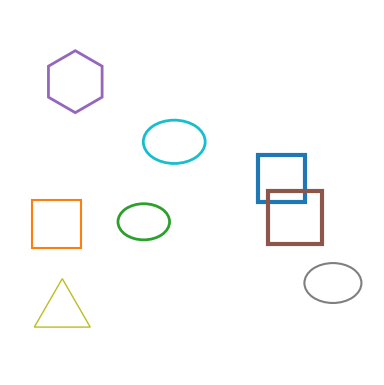[{"shape": "square", "thickness": 3, "radius": 0.3, "center": [0.73, 0.537]}, {"shape": "square", "thickness": 1.5, "radius": 0.31, "center": [0.147, 0.418]}, {"shape": "oval", "thickness": 2, "radius": 0.33, "center": [0.373, 0.424]}, {"shape": "hexagon", "thickness": 2, "radius": 0.4, "center": [0.196, 0.788]}, {"shape": "square", "thickness": 3, "radius": 0.35, "center": [0.766, 0.435]}, {"shape": "oval", "thickness": 1.5, "radius": 0.37, "center": [0.865, 0.265]}, {"shape": "triangle", "thickness": 1, "radius": 0.42, "center": [0.162, 0.192]}, {"shape": "oval", "thickness": 2, "radius": 0.4, "center": [0.453, 0.632]}]